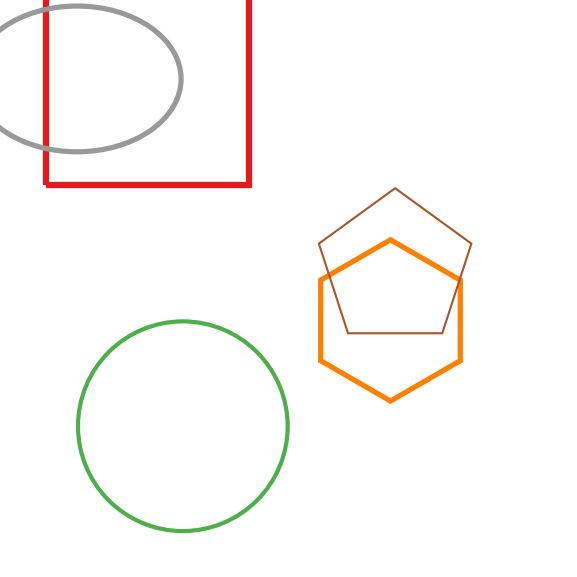[{"shape": "square", "thickness": 3, "radius": 0.88, "center": [0.256, 0.855]}, {"shape": "circle", "thickness": 2, "radius": 0.91, "center": [0.317, 0.261]}, {"shape": "hexagon", "thickness": 2.5, "radius": 0.7, "center": [0.676, 0.444]}, {"shape": "pentagon", "thickness": 1, "radius": 0.69, "center": [0.684, 0.534]}, {"shape": "oval", "thickness": 2.5, "radius": 0.9, "center": [0.133, 0.862]}]